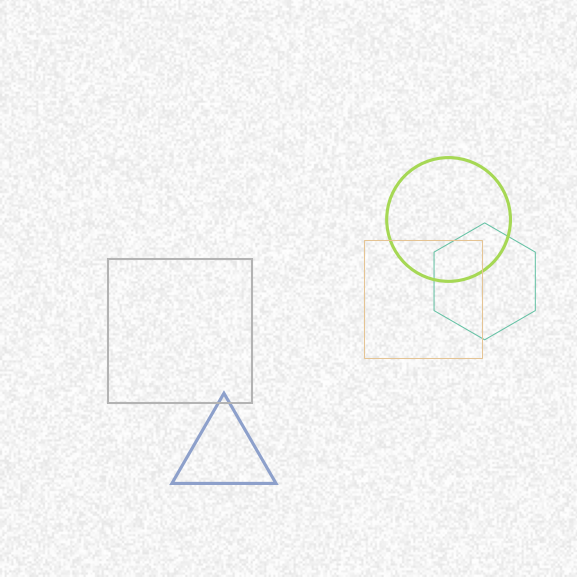[{"shape": "hexagon", "thickness": 0.5, "radius": 0.51, "center": [0.839, 0.512]}, {"shape": "triangle", "thickness": 1.5, "radius": 0.52, "center": [0.388, 0.214]}, {"shape": "circle", "thickness": 1.5, "radius": 0.54, "center": [0.777, 0.619]}, {"shape": "square", "thickness": 0.5, "radius": 0.51, "center": [0.733, 0.481]}, {"shape": "square", "thickness": 1, "radius": 0.63, "center": [0.312, 0.426]}]